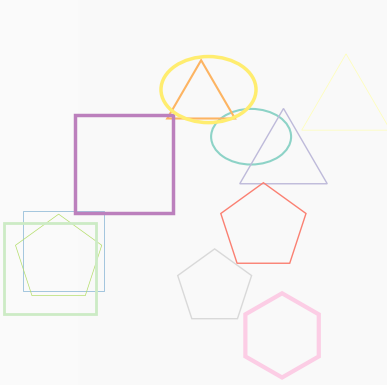[{"shape": "oval", "thickness": 1.5, "radius": 0.52, "center": [0.648, 0.645]}, {"shape": "triangle", "thickness": 0.5, "radius": 0.66, "center": [0.893, 0.728]}, {"shape": "triangle", "thickness": 1, "radius": 0.65, "center": [0.732, 0.588]}, {"shape": "pentagon", "thickness": 1, "radius": 0.58, "center": [0.68, 0.41]}, {"shape": "square", "thickness": 0.5, "radius": 0.52, "center": [0.163, 0.348]}, {"shape": "triangle", "thickness": 1.5, "radius": 0.5, "center": [0.519, 0.743]}, {"shape": "pentagon", "thickness": 0.5, "radius": 0.59, "center": [0.151, 0.327]}, {"shape": "hexagon", "thickness": 3, "radius": 0.55, "center": [0.728, 0.129]}, {"shape": "pentagon", "thickness": 1, "radius": 0.5, "center": [0.554, 0.253]}, {"shape": "square", "thickness": 2.5, "radius": 0.63, "center": [0.319, 0.575]}, {"shape": "square", "thickness": 2, "radius": 0.59, "center": [0.129, 0.303]}, {"shape": "oval", "thickness": 2.5, "radius": 0.61, "center": [0.538, 0.767]}]